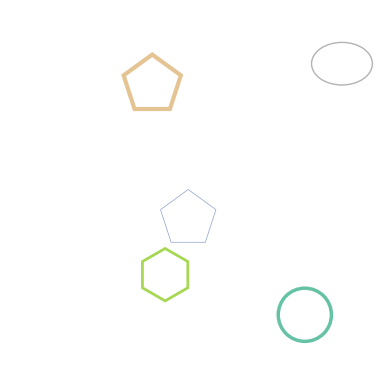[{"shape": "circle", "thickness": 2.5, "radius": 0.35, "center": [0.792, 0.182]}, {"shape": "pentagon", "thickness": 0.5, "radius": 0.38, "center": [0.489, 0.432]}, {"shape": "hexagon", "thickness": 2, "radius": 0.34, "center": [0.429, 0.287]}, {"shape": "pentagon", "thickness": 3, "radius": 0.39, "center": [0.395, 0.78]}, {"shape": "oval", "thickness": 1, "radius": 0.4, "center": [0.888, 0.835]}]